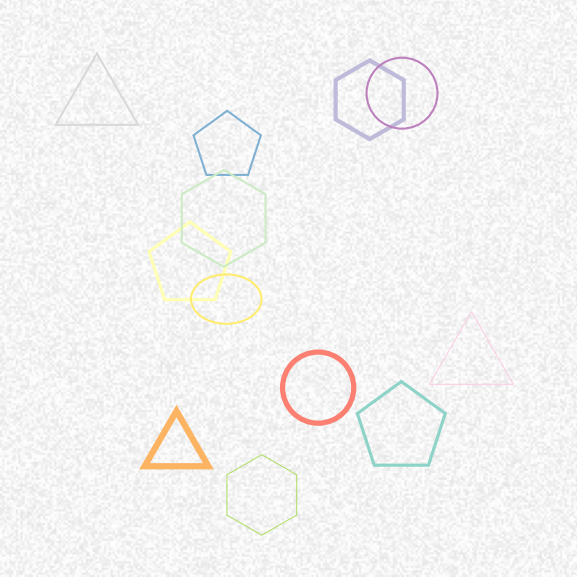[{"shape": "pentagon", "thickness": 1.5, "radius": 0.4, "center": [0.695, 0.258]}, {"shape": "pentagon", "thickness": 1.5, "radius": 0.37, "center": [0.329, 0.54]}, {"shape": "hexagon", "thickness": 2, "radius": 0.34, "center": [0.64, 0.826]}, {"shape": "circle", "thickness": 2.5, "radius": 0.31, "center": [0.551, 0.328]}, {"shape": "pentagon", "thickness": 1, "radius": 0.31, "center": [0.393, 0.746]}, {"shape": "triangle", "thickness": 3, "radius": 0.32, "center": [0.306, 0.224]}, {"shape": "hexagon", "thickness": 0.5, "radius": 0.35, "center": [0.453, 0.142]}, {"shape": "triangle", "thickness": 0.5, "radius": 0.42, "center": [0.816, 0.376]}, {"shape": "triangle", "thickness": 1, "radius": 0.41, "center": [0.168, 0.824]}, {"shape": "circle", "thickness": 1, "radius": 0.31, "center": [0.696, 0.838]}, {"shape": "hexagon", "thickness": 1, "radius": 0.42, "center": [0.387, 0.621]}, {"shape": "oval", "thickness": 1, "radius": 0.31, "center": [0.392, 0.481]}]